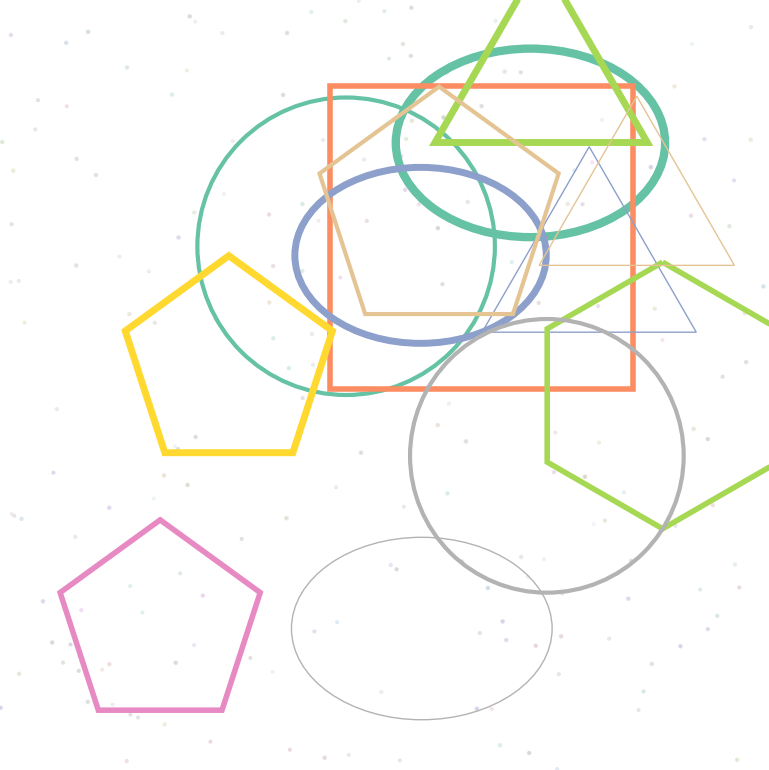[{"shape": "oval", "thickness": 3, "radius": 0.87, "center": [0.689, 0.814]}, {"shape": "circle", "thickness": 1.5, "radius": 0.97, "center": [0.45, 0.68]}, {"shape": "square", "thickness": 2, "radius": 0.98, "center": [0.626, 0.691]}, {"shape": "oval", "thickness": 2.5, "radius": 0.82, "center": [0.546, 0.668]}, {"shape": "triangle", "thickness": 0.5, "radius": 0.8, "center": [0.765, 0.649]}, {"shape": "pentagon", "thickness": 2, "radius": 0.68, "center": [0.208, 0.188]}, {"shape": "hexagon", "thickness": 2, "radius": 0.87, "center": [0.861, 0.486]}, {"shape": "triangle", "thickness": 2.5, "radius": 0.8, "center": [0.703, 0.895]}, {"shape": "pentagon", "thickness": 2.5, "radius": 0.71, "center": [0.297, 0.526]}, {"shape": "pentagon", "thickness": 1.5, "radius": 0.82, "center": [0.57, 0.724]}, {"shape": "triangle", "thickness": 0.5, "radius": 0.73, "center": [0.827, 0.729]}, {"shape": "oval", "thickness": 0.5, "radius": 0.85, "center": [0.548, 0.184]}, {"shape": "circle", "thickness": 1.5, "radius": 0.89, "center": [0.71, 0.408]}]